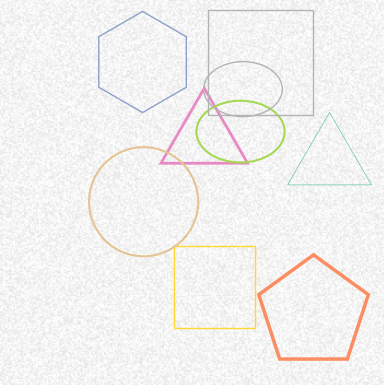[{"shape": "triangle", "thickness": 0.5, "radius": 0.63, "center": [0.856, 0.583]}, {"shape": "pentagon", "thickness": 2.5, "radius": 0.75, "center": [0.814, 0.188]}, {"shape": "hexagon", "thickness": 1, "radius": 0.66, "center": [0.37, 0.839]}, {"shape": "triangle", "thickness": 2, "radius": 0.65, "center": [0.531, 0.641]}, {"shape": "oval", "thickness": 1.5, "radius": 0.57, "center": [0.625, 0.658]}, {"shape": "square", "thickness": 1, "radius": 0.53, "center": [0.557, 0.254]}, {"shape": "circle", "thickness": 1.5, "radius": 0.71, "center": [0.373, 0.476]}, {"shape": "square", "thickness": 1, "radius": 0.68, "center": [0.676, 0.838]}, {"shape": "oval", "thickness": 1, "radius": 0.51, "center": [0.631, 0.769]}]